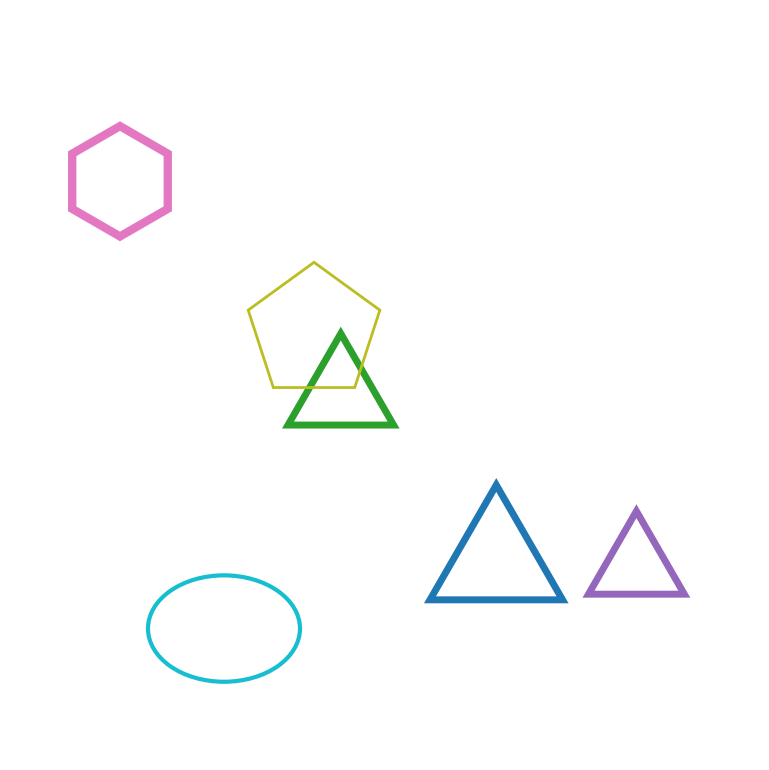[{"shape": "triangle", "thickness": 2.5, "radius": 0.5, "center": [0.645, 0.271]}, {"shape": "triangle", "thickness": 2.5, "radius": 0.4, "center": [0.443, 0.488]}, {"shape": "triangle", "thickness": 2.5, "radius": 0.36, "center": [0.827, 0.264]}, {"shape": "hexagon", "thickness": 3, "radius": 0.36, "center": [0.156, 0.765]}, {"shape": "pentagon", "thickness": 1, "radius": 0.45, "center": [0.408, 0.569]}, {"shape": "oval", "thickness": 1.5, "radius": 0.49, "center": [0.291, 0.184]}]